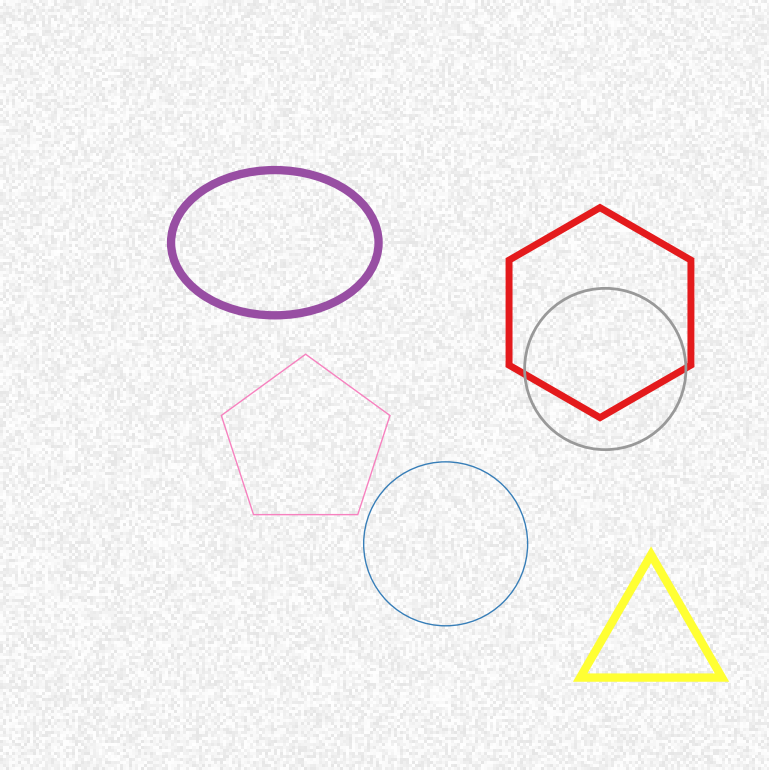[{"shape": "hexagon", "thickness": 2.5, "radius": 0.68, "center": [0.779, 0.594]}, {"shape": "circle", "thickness": 0.5, "radius": 0.53, "center": [0.579, 0.294]}, {"shape": "oval", "thickness": 3, "radius": 0.67, "center": [0.357, 0.685]}, {"shape": "triangle", "thickness": 3, "radius": 0.53, "center": [0.846, 0.173]}, {"shape": "pentagon", "thickness": 0.5, "radius": 0.58, "center": [0.397, 0.425]}, {"shape": "circle", "thickness": 1, "radius": 0.52, "center": [0.786, 0.521]}]